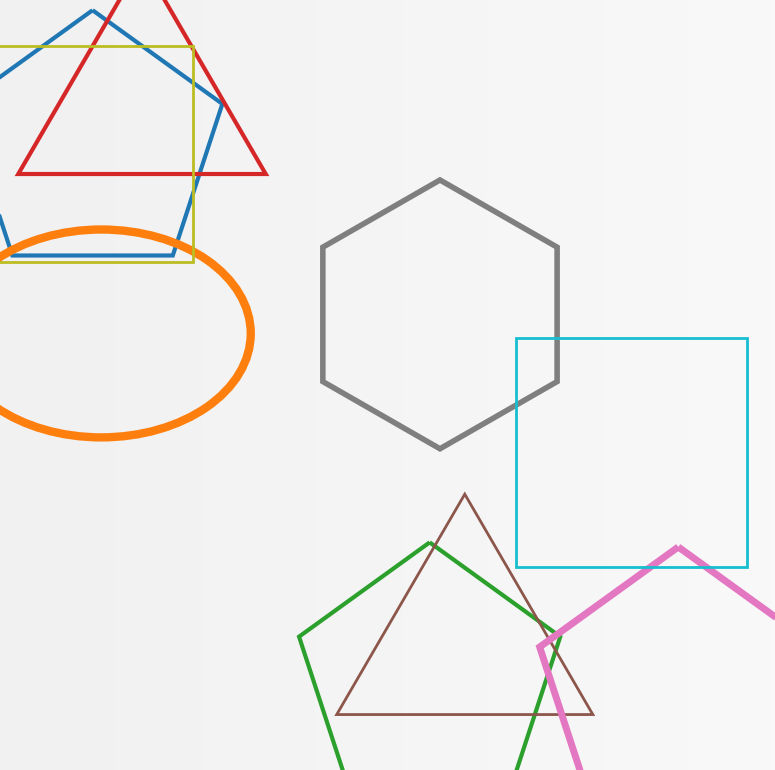[{"shape": "pentagon", "thickness": 1.5, "radius": 0.88, "center": [0.119, 0.811]}, {"shape": "oval", "thickness": 3, "radius": 0.96, "center": [0.131, 0.567]}, {"shape": "pentagon", "thickness": 1.5, "radius": 0.89, "center": [0.554, 0.118]}, {"shape": "triangle", "thickness": 1.5, "radius": 0.92, "center": [0.183, 0.866]}, {"shape": "triangle", "thickness": 1, "radius": 0.95, "center": [0.6, 0.167]}, {"shape": "pentagon", "thickness": 2.5, "radius": 0.94, "center": [0.875, 0.102]}, {"shape": "hexagon", "thickness": 2, "radius": 0.87, "center": [0.568, 0.592]}, {"shape": "square", "thickness": 1, "radius": 0.7, "center": [0.109, 0.8]}, {"shape": "square", "thickness": 1, "radius": 0.74, "center": [0.815, 0.412]}]